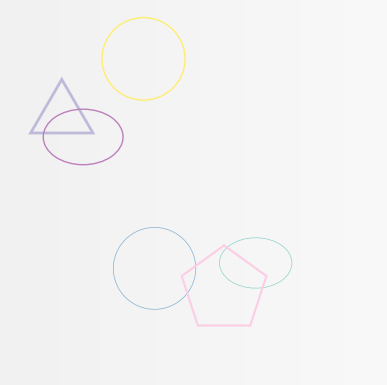[{"shape": "oval", "thickness": 0.5, "radius": 0.47, "center": [0.66, 0.317]}, {"shape": "triangle", "thickness": 2, "radius": 0.46, "center": [0.159, 0.701]}, {"shape": "circle", "thickness": 0.5, "radius": 0.53, "center": [0.399, 0.303]}, {"shape": "pentagon", "thickness": 1.5, "radius": 0.57, "center": [0.578, 0.248]}, {"shape": "oval", "thickness": 1, "radius": 0.51, "center": [0.215, 0.644]}, {"shape": "circle", "thickness": 1, "radius": 0.54, "center": [0.37, 0.847]}]